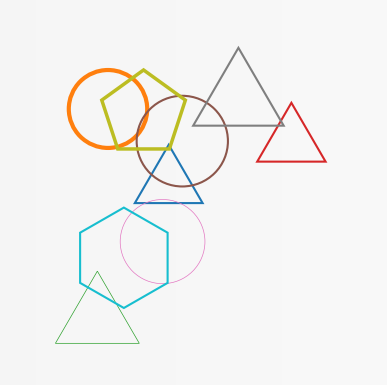[{"shape": "triangle", "thickness": 1.5, "radius": 0.5, "center": [0.435, 0.523]}, {"shape": "circle", "thickness": 3, "radius": 0.51, "center": [0.279, 0.717]}, {"shape": "triangle", "thickness": 0.5, "radius": 0.63, "center": [0.251, 0.171]}, {"shape": "triangle", "thickness": 1.5, "radius": 0.51, "center": [0.752, 0.631]}, {"shape": "circle", "thickness": 1.5, "radius": 0.59, "center": [0.47, 0.633]}, {"shape": "circle", "thickness": 0.5, "radius": 0.55, "center": [0.42, 0.373]}, {"shape": "triangle", "thickness": 1.5, "radius": 0.67, "center": [0.615, 0.741]}, {"shape": "pentagon", "thickness": 2.5, "radius": 0.57, "center": [0.371, 0.705]}, {"shape": "hexagon", "thickness": 1.5, "radius": 0.65, "center": [0.32, 0.33]}]